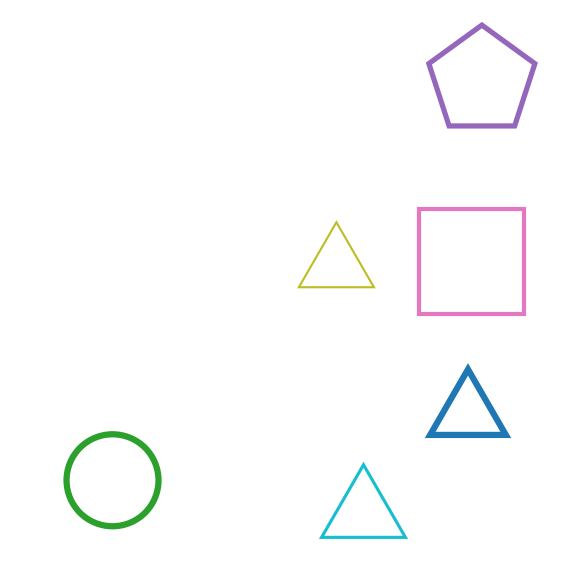[{"shape": "triangle", "thickness": 3, "radius": 0.38, "center": [0.81, 0.284]}, {"shape": "circle", "thickness": 3, "radius": 0.4, "center": [0.195, 0.167]}, {"shape": "pentagon", "thickness": 2.5, "radius": 0.48, "center": [0.834, 0.859]}, {"shape": "square", "thickness": 2, "radius": 0.46, "center": [0.817, 0.547]}, {"shape": "triangle", "thickness": 1, "radius": 0.38, "center": [0.583, 0.539]}, {"shape": "triangle", "thickness": 1.5, "radius": 0.42, "center": [0.629, 0.111]}]